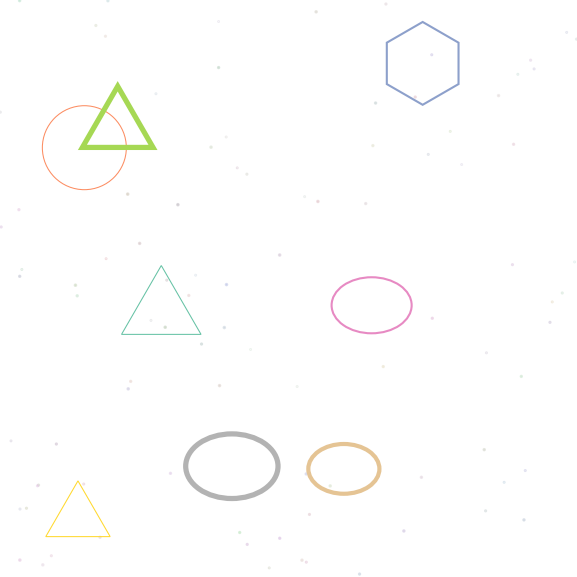[{"shape": "triangle", "thickness": 0.5, "radius": 0.4, "center": [0.279, 0.46]}, {"shape": "circle", "thickness": 0.5, "radius": 0.36, "center": [0.146, 0.743]}, {"shape": "hexagon", "thickness": 1, "radius": 0.36, "center": [0.732, 0.889]}, {"shape": "oval", "thickness": 1, "radius": 0.35, "center": [0.644, 0.471]}, {"shape": "triangle", "thickness": 2.5, "radius": 0.35, "center": [0.204, 0.779]}, {"shape": "triangle", "thickness": 0.5, "radius": 0.32, "center": [0.135, 0.102]}, {"shape": "oval", "thickness": 2, "radius": 0.31, "center": [0.595, 0.187]}, {"shape": "oval", "thickness": 2.5, "radius": 0.4, "center": [0.401, 0.192]}]